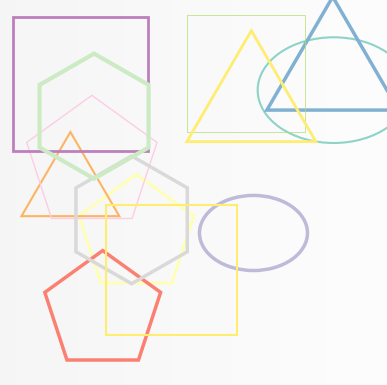[{"shape": "oval", "thickness": 1.5, "radius": 0.98, "center": [0.861, 0.766]}, {"shape": "pentagon", "thickness": 2, "radius": 0.78, "center": [0.352, 0.391]}, {"shape": "oval", "thickness": 2.5, "radius": 0.7, "center": [0.654, 0.395]}, {"shape": "pentagon", "thickness": 2.5, "radius": 0.79, "center": [0.265, 0.192]}, {"shape": "triangle", "thickness": 2.5, "radius": 0.98, "center": [0.859, 0.812]}, {"shape": "triangle", "thickness": 1.5, "radius": 0.73, "center": [0.182, 0.511]}, {"shape": "square", "thickness": 0.5, "radius": 0.77, "center": [0.635, 0.809]}, {"shape": "pentagon", "thickness": 1, "radius": 0.88, "center": [0.237, 0.576]}, {"shape": "hexagon", "thickness": 2.5, "radius": 0.83, "center": [0.34, 0.429]}, {"shape": "square", "thickness": 2, "radius": 0.87, "center": [0.208, 0.782]}, {"shape": "hexagon", "thickness": 3, "radius": 0.81, "center": [0.243, 0.698]}, {"shape": "square", "thickness": 1.5, "radius": 0.84, "center": [0.442, 0.298]}, {"shape": "triangle", "thickness": 2, "radius": 0.96, "center": [0.649, 0.728]}]